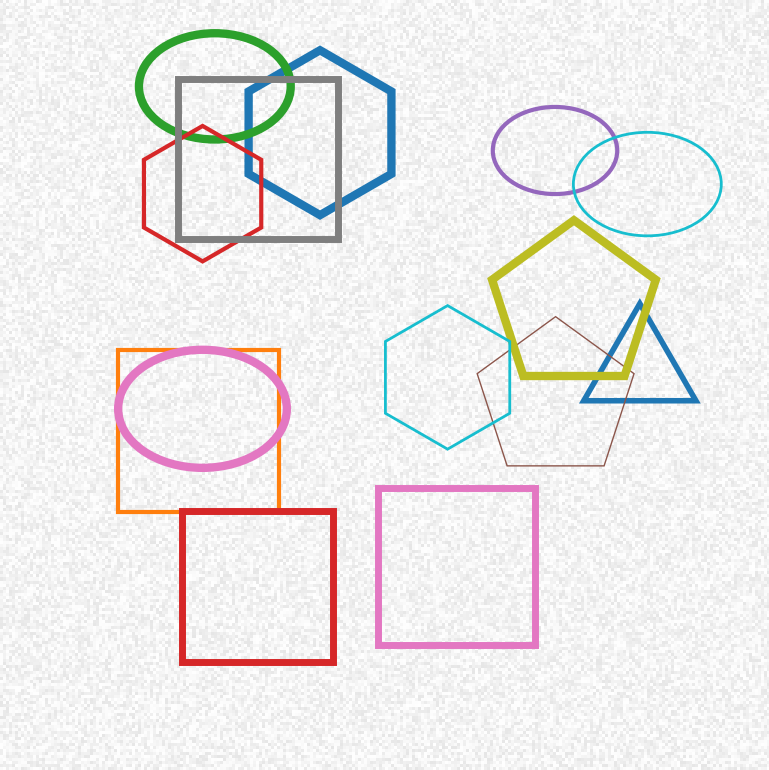[{"shape": "triangle", "thickness": 2, "radius": 0.42, "center": [0.831, 0.522]}, {"shape": "hexagon", "thickness": 3, "radius": 0.54, "center": [0.416, 0.828]}, {"shape": "square", "thickness": 1.5, "radius": 0.52, "center": [0.258, 0.44]}, {"shape": "oval", "thickness": 3, "radius": 0.49, "center": [0.279, 0.888]}, {"shape": "hexagon", "thickness": 1.5, "radius": 0.44, "center": [0.263, 0.748]}, {"shape": "square", "thickness": 2.5, "radius": 0.49, "center": [0.334, 0.239]}, {"shape": "oval", "thickness": 1.5, "radius": 0.4, "center": [0.721, 0.805]}, {"shape": "pentagon", "thickness": 0.5, "radius": 0.54, "center": [0.722, 0.482]}, {"shape": "oval", "thickness": 3, "radius": 0.55, "center": [0.263, 0.469]}, {"shape": "square", "thickness": 2.5, "radius": 0.51, "center": [0.593, 0.264]}, {"shape": "square", "thickness": 2.5, "radius": 0.52, "center": [0.335, 0.794]}, {"shape": "pentagon", "thickness": 3, "radius": 0.56, "center": [0.745, 0.602]}, {"shape": "oval", "thickness": 1, "radius": 0.48, "center": [0.841, 0.761]}, {"shape": "hexagon", "thickness": 1, "radius": 0.47, "center": [0.581, 0.51]}]